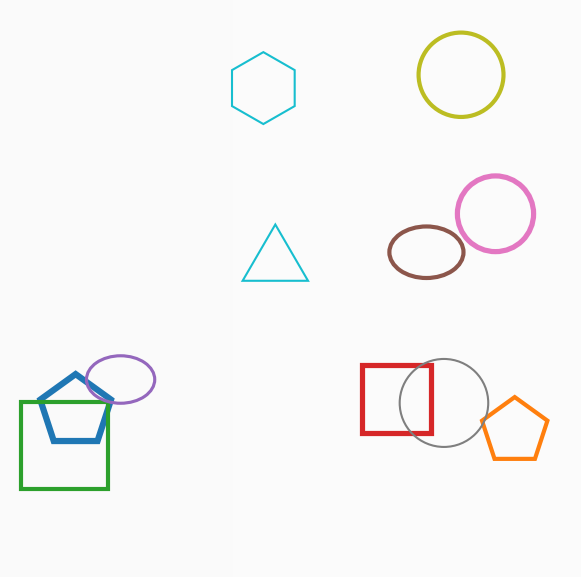[{"shape": "pentagon", "thickness": 3, "radius": 0.32, "center": [0.13, 0.287]}, {"shape": "pentagon", "thickness": 2, "radius": 0.3, "center": [0.886, 0.252]}, {"shape": "square", "thickness": 2, "radius": 0.37, "center": [0.111, 0.228]}, {"shape": "square", "thickness": 2.5, "radius": 0.3, "center": [0.682, 0.308]}, {"shape": "oval", "thickness": 1.5, "radius": 0.29, "center": [0.207, 0.342]}, {"shape": "oval", "thickness": 2, "radius": 0.32, "center": [0.734, 0.562]}, {"shape": "circle", "thickness": 2.5, "radius": 0.33, "center": [0.852, 0.629]}, {"shape": "circle", "thickness": 1, "radius": 0.38, "center": [0.764, 0.301]}, {"shape": "circle", "thickness": 2, "radius": 0.37, "center": [0.793, 0.87]}, {"shape": "hexagon", "thickness": 1, "radius": 0.31, "center": [0.453, 0.847]}, {"shape": "triangle", "thickness": 1, "radius": 0.32, "center": [0.474, 0.545]}]